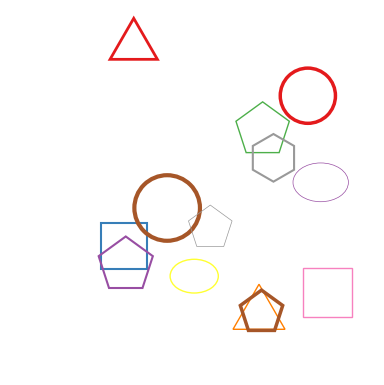[{"shape": "circle", "thickness": 2.5, "radius": 0.36, "center": [0.8, 0.751]}, {"shape": "triangle", "thickness": 2, "radius": 0.36, "center": [0.347, 0.881]}, {"shape": "square", "thickness": 1.5, "radius": 0.3, "center": [0.322, 0.36]}, {"shape": "pentagon", "thickness": 1, "radius": 0.36, "center": [0.682, 0.663]}, {"shape": "pentagon", "thickness": 1.5, "radius": 0.37, "center": [0.327, 0.312]}, {"shape": "oval", "thickness": 0.5, "radius": 0.36, "center": [0.833, 0.526]}, {"shape": "triangle", "thickness": 1, "radius": 0.39, "center": [0.673, 0.184]}, {"shape": "oval", "thickness": 1, "radius": 0.31, "center": [0.504, 0.283]}, {"shape": "pentagon", "thickness": 2.5, "radius": 0.29, "center": [0.679, 0.189]}, {"shape": "circle", "thickness": 3, "radius": 0.43, "center": [0.434, 0.46]}, {"shape": "square", "thickness": 1, "radius": 0.32, "center": [0.85, 0.24]}, {"shape": "hexagon", "thickness": 1.5, "radius": 0.31, "center": [0.71, 0.59]}, {"shape": "pentagon", "thickness": 0.5, "radius": 0.3, "center": [0.546, 0.408]}]